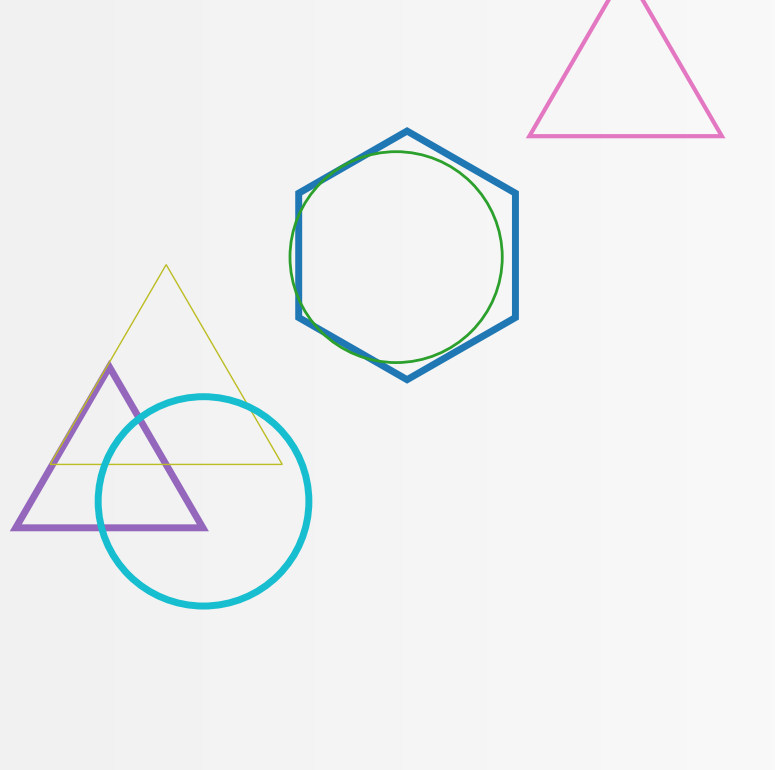[{"shape": "hexagon", "thickness": 2.5, "radius": 0.81, "center": [0.525, 0.668]}, {"shape": "circle", "thickness": 1, "radius": 0.68, "center": [0.511, 0.666]}, {"shape": "triangle", "thickness": 2.5, "radius": 0.7, "center": [0.141, 0.384]}, {"shape": "triangle", "thickness": 1.5, "radius": 0.72, "center": [0.807, 0.895]}, {"shape": "triangle", "thickness": 0.5, "radius": 0.86, "center": [0.214, 0.483]}, {"shape": "circle", "thickness": 2.5, "radius": 0.68, "center": [0.263, 0.349]}]